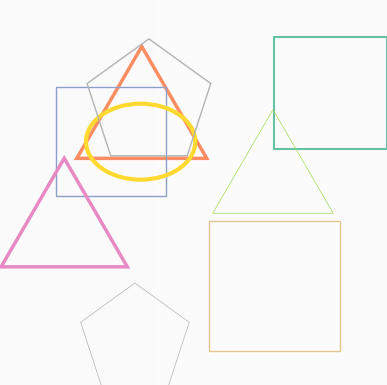[{"shape": "square", "thickness": 1.5, "radius": 0.73, "center": [0.853, 0.759]}, {"shape": "triangle", "thickness": 2.5, "radius": 0.97, "center": [0.366, 0.686]}, {"shape": "square", "thickness": 1, "radius": 0.71, "center": [0.287, 0.633]}, {"shape": "triangle", "thickness": 2.5, "radius": 0.94, "center": [0.166, 0.401]}, {"shape": "triangle", "thickness": 0.5, "radius": 0.9, "center": [0.704, 0.536]}, {"shape": "oval", "thickness": 3, "radius": 0.7, "center": [0.363, 0.632]}, {"shape": "square", "thickness": 1, "radius": 0.85, "center": [0.708, 0.257]}, {"shape": "pentagon", "thickness": 0.5, "radius": 0.74, "center": [0.348, 0.117]}, {"shape": "pentagon", "thickness": 1, "radius": 0.84, "center": [0.384, 0.731]}]